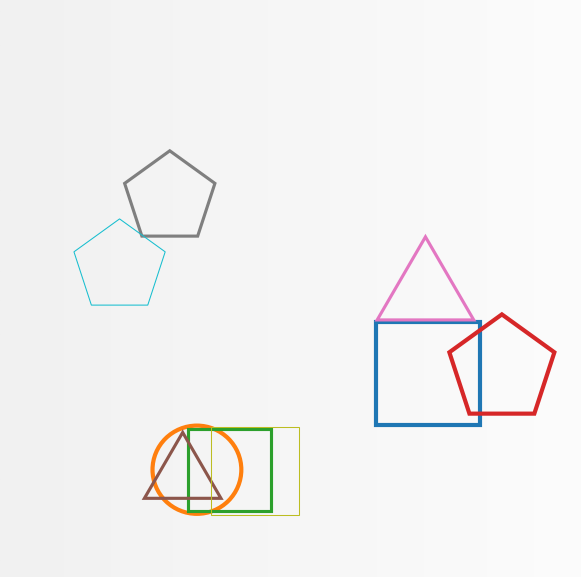[{"shape": "square", "thickness": 2, "radius": 0.45, "center": [0.736, 0.352]}, {"shape": "circle", "thickness": 2, "radius": 0.38, "center": [0.339, 0.186]}, {"shape": "square", "thickness": 1.5, "radius": 0.36, "center": [0.394, 0.185]}, {"shape": "pentagon", "thickness": 2, "radius": 0.47, "center": [0.863, 0.36]}, {"shape": "triangle", "thickness": 1.5, "radius": 0.38, "center": [0.314, 0.174]}, {"shape": "triangle", "thickness": 1.5, "radius": 0.48, "center": [0.732, 0.493]}, {"shape": "pentagon", "thickness": 1.5, "radius": 0.41, "center": [0.292, 0.656]}, {"shape": "square", "thickness": 0.5, "radius": 0.38, "center": [0.439, 0.183]}, {"shape": "pentagon", "thickness": 0.5, "radius": 0.41, "center": [0.206, 0.538]}]